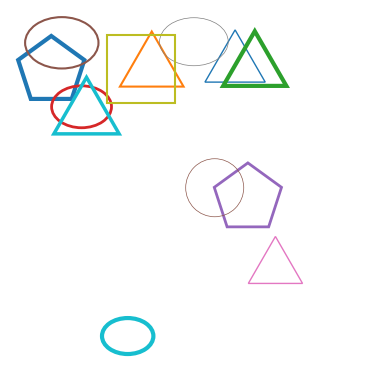[{"shape": "triangle", "thickness": 1, "radius": 0.45, "center": [0.611, 0.832]}, {"shape": "pentagon", "thickness": 3, "radius": 0.45, "center": [0.133, 0.816]}, {"shape": "triangle", "thickness": 1.5, "radius": 0.48, "center": [0.394, 0.823]}, {"shape": "triangle", "thickness": 3, "radius": 0.47, "center": [0.662, 0.824]}, {"shape": "oval", "thickness": 2, "radius": 0.39, "center": [0.212, 0.723]}, {"shape": "pentagon", "thickness": 2, "radius": 0.46, "center": [0.644, 0.485]}, {"shape": "oval", "thickness": 1.5, "radius": 0.48, "center": [0.16, 0.889]}, {"shape": "circle", "thickness": 0.5, "radius": 0.38, "center": [0.558, 0.512]}, {"shape": "triangle", "thickness": 1, "radius": 0.41, "center": [0.715, 0.304]}, {"shape": "oval", "thickness": 0.5, "radius": 0.45, "center": [0.504, 0.892]}, {"shape": "square", "thickness": 1.5, "radius": 0.44, "center": [0.365, 0.821]}, {"shape": "oval", "thickness": 3, "radius": 0.33, "center": [0.332, 0.127]}, {"shape": "triangle", "thickness": 2.5, "radius": 0.49, "center": [0.225, 0.701]}]